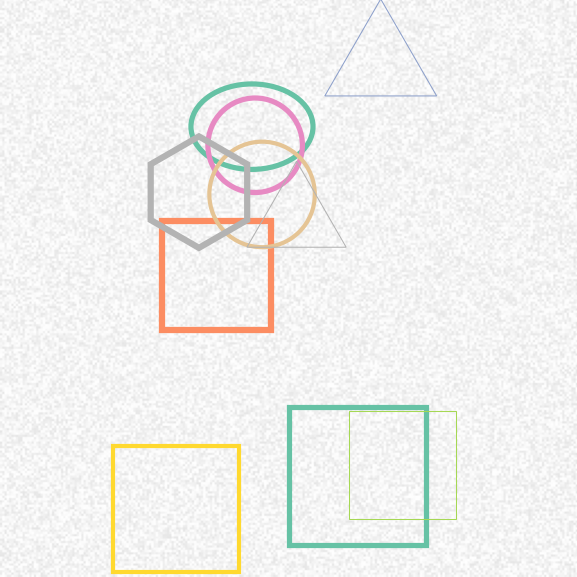[{"shape": "oval", "thickness": 2.5, "radius": 0.53, "center": [0.436, 0.78]}, {"shape": "square", "thickness": 2.5, "radius": 0.59, "center": [0.619, 0.175]}, {"shape": "square", "thickness": 3, "radius": 0.47, "center": [0.375, 0.523]}, {"shape": "triangle", "thickness": 0.5, "radius": 0.56, "center": [0.659, 0.889]}, {"shape": "circle", "thickness": 2.5, "radius": 0.41, "center": [0.442, 0.748]}, {"shape": "square", "thickness": 0.5, "radius": 0.47, "center": [0.697, 0.194]}, {"shape": "square", "thickness": 2, "radius": 0.54, "center": [0.304, 0.118]}, {"shape": "circle", "thickness": 2, "radius": 0.46, "center": [0.454, 0.662]}, {"shape": "triangle", "thickness": 0.5, "radius": 0.5, "center": [0.513, 0.621]}, {"shape": "hexagon", "thickness": 3, "radius": 0.48, "center": [0.345, 0.666]}]